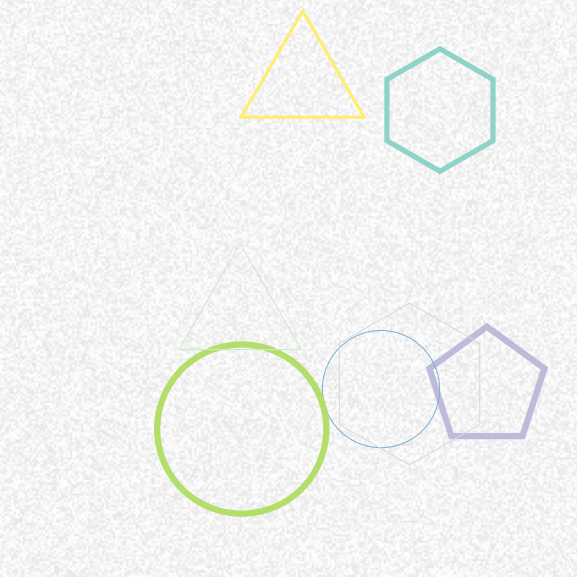[{"shape": "hexagon", "thickness": 2.5, "radius": 0.53, "center": [0.762, 0.809]}, {"shape": "pentagon", "thickness": 3, "radius": 0.52, "center": [0.843, 0.329]}, {"shape": "circle", "thickness": 0.5, "radius": 0.51, "center": [0.66, 0.325]}, {"shape": "circle", "thickness": 3, "radius": 0.73, "center": [0.419, 0.256]}, {"shape": "hexagon", "thickness": 0.5, "radius": 0.7, "center": [0.709, 0.334]}, {"shape": "triangle", "thickness": 0.5, "radius": 0.61, "center": [0.416, 0.455]}, {"shape": "triangle", "thickness": 1.5, "radius": 0.61, "center": [0.524, 0.858]}]